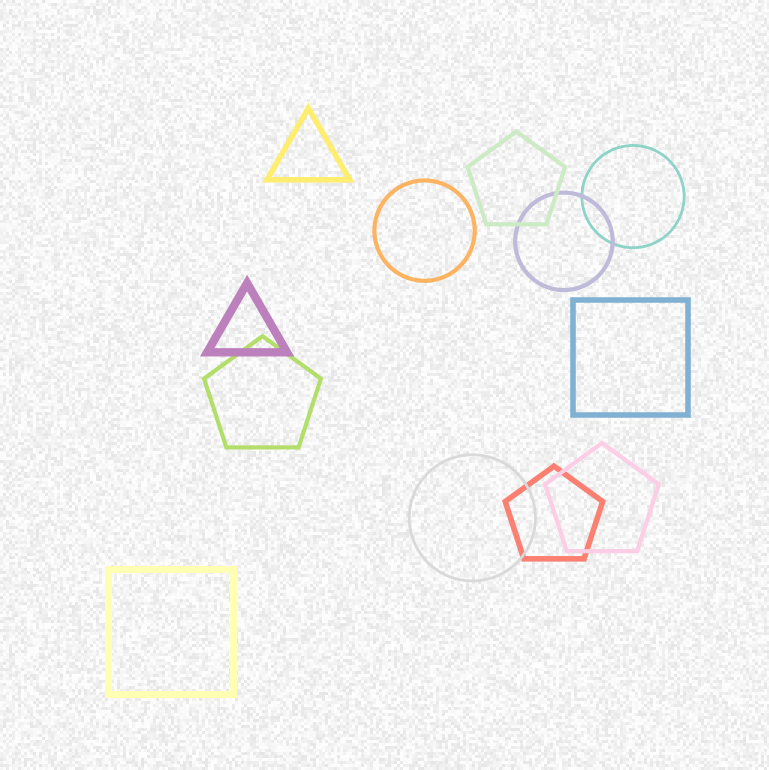[{"shape": "circle", "thickness": 1, "radius": 0.33, "center": [0.822, 0.745]}, {"shape": "square", "thickness": 2.5, "radius": 0.41, "center": [0.222, 0.18]}, {"shape": "circle", "thickness": 1.5, "radius": 0.32, "center": [0.732, 0.687]}, {"shape": "pentagon", "thickness": 2, "radius": 0.33, "center": [0.719, 0.328]}, {"shape": "square", "thickness": 2, "radius": 0.37, "center": [0.819, 0.536]}, {"shape": "circle", "thickness": 1.5, "radius": 0.33, "center": [0.551, 0.7]}, {"shape": "pentagon", "thickness": 1.5, "radius": 0.4, "center": [0.341, 0.484]}, {"shape": "pentagon", "thickness": 1.5, "radius": 0.39, "center": [0.782, 0.347]}, {"shape": "circle", "thickness": 1, "radius": 0.41, "center": [0.613, 0.327]}, {"shape": "triangle", "thickness": 3, "radius": 0.3, "center": [0.321, 0.572]}, {"shape": "pentagon", "thickness": 1.5, "radius": 0.33, "center": [0.671, 0.763]}, {"shape": "triangle", "thickness": 2, "radius": 0.31, "center": [0.401, 0.798]}]